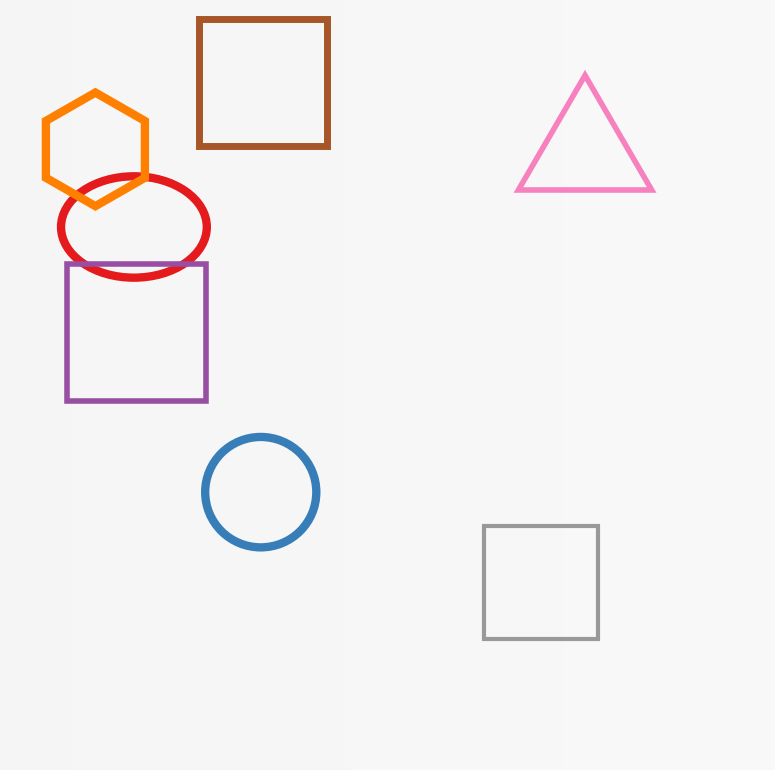[{"shape": "oval", "thickness": 3, "radius": 0.47, "center": [0.173, 0.705]}, {"shape": "circle", "thickness": 3, "radius": 0.36, "center": [0.336, 0.361]}, {"shape": "square", "thickness": 2, "radius": 0.45, "center": [0.176, 0.568]}, {"shape": "hexagon", "thickness": 3, "radius": 0.37, "center": [0.123, 0.806]}, {"shape": "square", "thickness": 2.5, "radius": 0.41, "center": [0.339, 0.893]}, {"shape": "triangle", "thickness": 2, "radius": 0.5, "center": [0.755, 0.803]}, {"shape": "square", "thickness": 1.5, "radius": 0.37, "center": [0.698, 0.244]}]